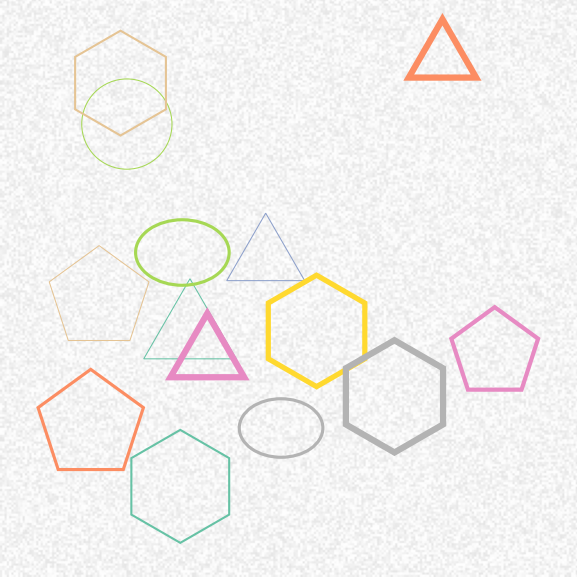[{"shape": "hexagon", "thickness": 1, "radius": 0.49, "center": [0.312, 0.157]}, {"shape": "triangle", "thickness": 0.5, "radius": 0.46, "center": [0.329, 0.424]}, {"shape": "pentagon", "thickness": 1.5, "radius": 0.48, "center": [0.157, 0.264]}, {"shape": "triangle", "thickness": 3, "radius": 0.34, "center": [0.766, 0.898]}, {"shape": "triangle", "thickness": 0.5, "radius": 0.39, "center": [0.46, 0.552]}, {"shape": "pentagon", "thickness": 2, "radius": 0.39, "center": [0.857, 0.388]}, {"shape": "triangle", "thickness": 3, "radius": 0.37, "center": [0.359, 0.383]}, {"shape": "oval", "thickness": 1.5, "radius": 0.41, "center": [0.316, 0.562]}, {"shape": "circle", "thickness": 0.5, "radius": 0.39, "center": [0.22, 0.784]}, {"shape": "hexagon", "thickness": 2.5, "radius": 0.48, "center": [0.548, 0.426]}, {"shape": "hexagon", "thickness": 1, "radius": 0.45, "center": [0.209, 0.855]}, {"shape": "pentagon", "thickness": 0.5, "radius": 0.45, "center": [0.172, 0.483]}, {"shape": "hexagon", "thickness": 3, "radius": 0.49, "center": [0.683, 0.313]}, {"shape": "oval", "thickness": 1.5, "radius": 0.36, "center": [0.487, 0.258]}]